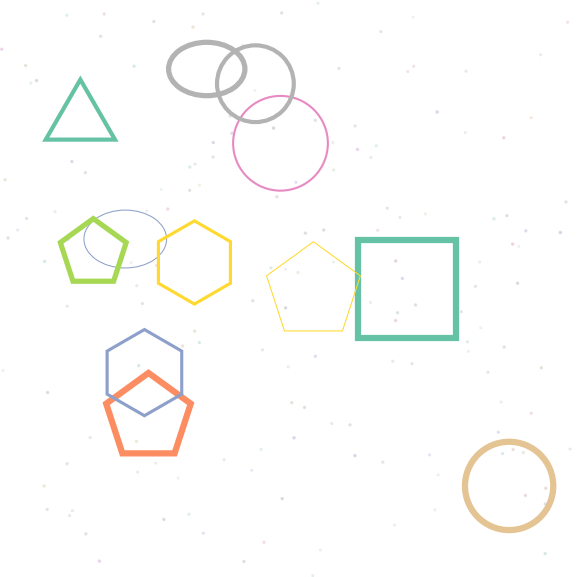[{"shape": "triangle", "thickness": 2, "radius": 0.35, "center": [0.139, 0.792]}, {"shape": "square", "thickness": 3, "radius": 0.42, "center": [0.705, 0.499]}, {"shape": "pentagon", "thickness": 3, "radius": 0.38, "center": [0.257, 0.276]}, {"shape": "hexagon", "thickness": 1.5, "radius": 0.37, "center": [0.25, 0.354]}, {"shape": "oval", "thickness": 0.5, "radius": 0.36, "center": [0.217, 0.585]}, {"shape": "circle", "thickness": 1, "radius": 0.41, "center": [0.486, 0.751]}, {"shape": "pentagon", "thickness": 2.5, "radius": 0.3, "center": [0.162, 0.561]}, {"shape": "hexagon", "thickness": 1.5, "radius": 0.36, "center": [0.337, 0.545]}, {"shape": "pentagon", "thickness": 0.5, "radius": 0.43, "center": [0.543, 0.495]}, {"shape": "circle", "thickness": 3, "radius": 0.38, "center": [0.882, 0.158]}, {"shape": "circle", "thickness": 2, "radius": 0.33, "center": [0.442, 0.854]}, {"shape": "oval", "thickness": 2.5, "radius": 0.33, "center": [0.358, 0.88]}]